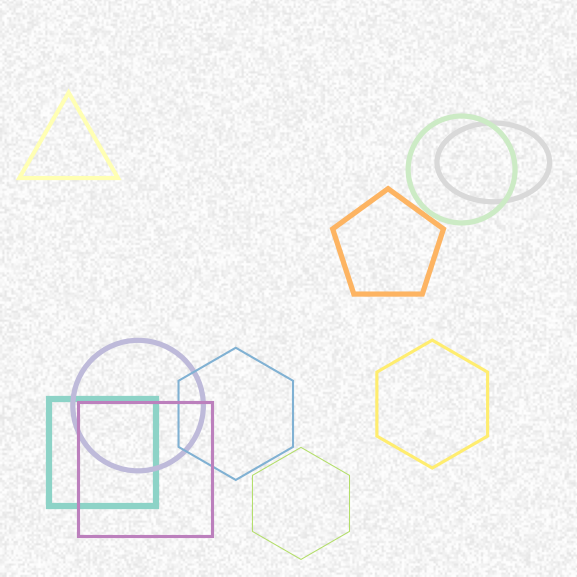[{"shape": "square", "thickness": 3, "radius": 0.46, "center": [0.178, 0.215]}, {"shape": "triangle", "thickness": 2, "radius": 0.49, "center": [0.119, 0.74]}, {"shape": "circle", "thickness": 2.5, "radius": 0.57, "center": [0.239, 0.297]}, {"shape": "hexagon", "thickness": 1, "radius": 0.57, "center": [0.408, 0.283]}, {"shape": "pentagon", "thickness": 2.5, "radius": 0.5, "center": [0.672, 0.572]}, {"shape": "hexagon", "thickness": 0.5, "radius": 0.49, "center": [0.521, 0.127]}, {"shape": "oval", "thickness": 2.5, "radius": 0.49, "center": [0.854, 0.718]}, {"shape": "square", "thickness": 1.5, "radius": 0.58, "center": [0.251, 0.186]}, {"shape": "circle", "thickness": 2.5, "radius": 0.46, "center": [0.799, 0.706]}, {"shape": "hexagon", "thickness": 1.5, "radius": 0.55, "center": [0.748, 0.299]}]